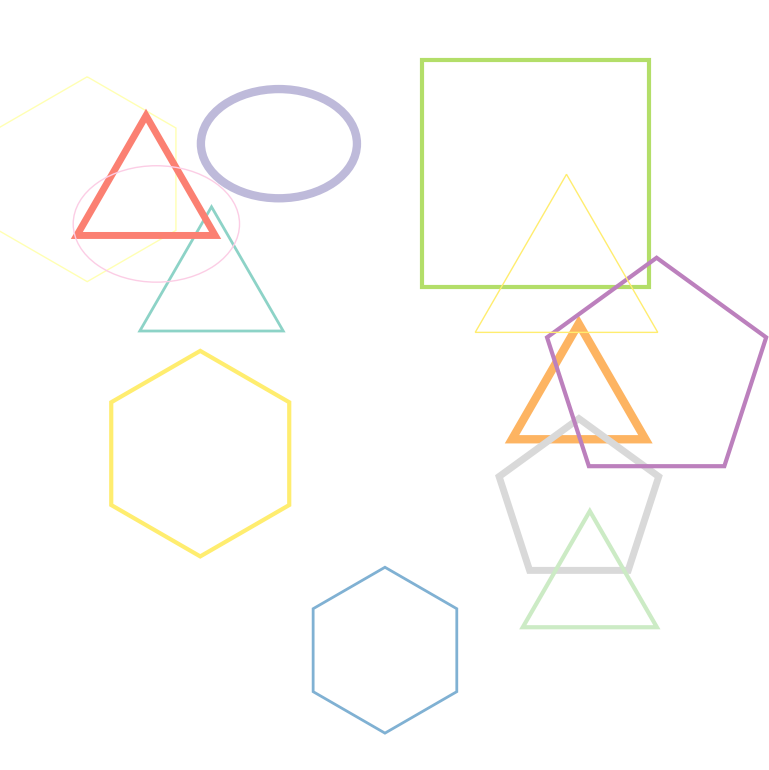[{"shape": "triangle", "thickness": 1, "radius": 0.54, "center": [0.275, 0.624]}, {"shape": "hexagon", "thickness": 0.5, "radius": 0.67, "center": [0.113, 0.767]}, {"shape": "oval", "thickness": 3, "radius": 0.51, "center": [0.362, 0.813]}, {"shape": "triangle", "thickness": 2.5, "radius": 0.52, "center": [0.19, 0.746]}, {"shape": "hexagon", "thickness": 1, "radius": 0.54, "center": [0.5, 0.156]}, {"shape": "triangle", "thickness": 3, "radius": 0.5, "center": [0.752, 0.48]}, {"shape": "square", "thickness": 1.5, "radius": 0.74, "center": [0.696, 0.775]}, {"shape": "oval", "thickness": 0.5, "radius": 0.54, "center": [0.203, 0.709]}, {"shape": "pentagon", "thickness": 2.5, "radius": 0.54, "center": [0.752, 0.347]}, {"shape": "pentagon", "thickness": 1.5, "radius": 0.75, "center": [0.853, 0.516]}, {"shape": "triangle", "thickness": 1.5, "radius": 0.5, "center": [0.766, 0.236]}, {"shape": "triangle", "thickness": 0.5, "radius": 0.68, "center": [0.736, 0.637]}, {"shape": "hexagon", "thickness": 1.5, "radius": 0.67, "center": [0.26, 0.411]}]